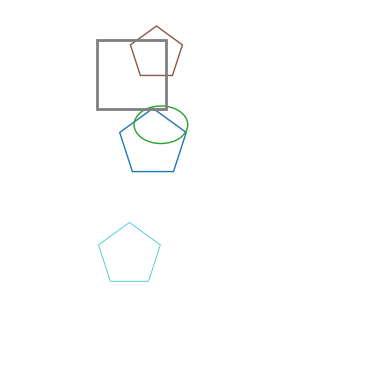[{"shape": "pentagon", "thickness": 1, "radius": 0.45, "center": [0.397, 0.628]}, {"shape": "oval", "thickness": 1, "radius": 0.35, "center": [0.418, 0.676]}, {"shape": "pentagon", "thickness": 1, "radius": 0.35, "center": [0.406, 0.861]}, {"shape": "square", "thickness": 2, "radius": 0.45, "center": [0.341, 0.806]}, {"shape": "pentagon", "thickness": 0.5, "radius": 0.42, "center": [0.336, 0.338]}]